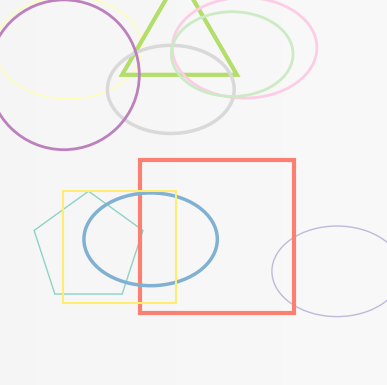[{"shape": "pentagon", "thickness": 1, "radius": 0.74, "center": [0.228, 0.356]}, {"shape": "oval", "thickness": 1, "radius": 0.95, "center": [0.176, 0.876]}, {"shape": "oval", "thickness": 1, "radius": 0.84, "center": [0.87, 0.295]}, {"shape": "square", "thickness": 3, "radius": 0.99, "center": [0.561, 0.386]}, {"shape": "oval", "thickness": 2.5, "radius": 0.86, "center": [0.389, 0.378]}, {"shape": "triangle", "thickness": 3, "radius": 0.86, "center": [0.463, 0.891]}, {"shape": "oval", "thickness": 2, "radius": 0.93, "center": [0.631, 0.876]}, {"shape": "oval", "thickness": 2.5, "radius": 0.82, "center": [0.441, 0.768]}, {"shape": "circle", "thickness": 2, "radius": 0.97, "center": [0.165, 0.806]}, {"shape": "oval", "thickness": 2, "radius": 0.79, "center": [0.599, 0.86]}, {"shape": "square", "thickness": 1.5, "radius": 0.73, "center": [0.309, 0.358]}]